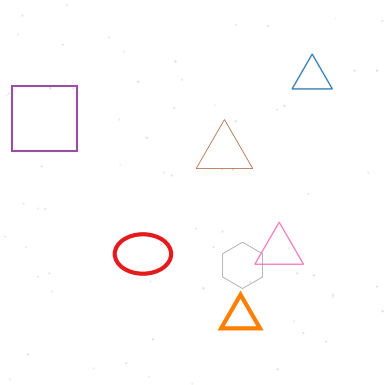[{"shape": "oval", "thickness": 3, "radius": 0.37, "center": [0.371, 0.34]}, {"shape": "triangle", "thickness": 1, "radius": 0.3, "center": [0.811, 0.799]}, {"shape": "square", "thickness": 1.5, "radius": 0.43, "center": [0.115, 0.692]}, {"shape": "triangle", "thickness": 3, "radius": 0.29, "center": [0.625, 0.176]}, {"shape": "triangle", "thickness": 0.5, "radius": 0.42, "center": [0.583, 0.605]}, {"shape": "triangle", "thickness": 1, "radius": 0.36, "center": [0.725, 0.35]}, {"shape": "hexagon", "thickness": 0.5, "radius": 0.3, "center": [0.63, 0.311]}]